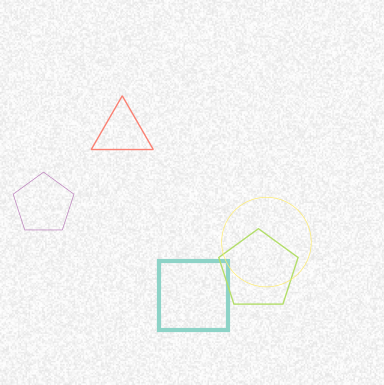[{"shape": "square", "thickness": 3, "radius": 0.45, "center": [0.502, 0.234]}, {"shape": "triangle", "thickness": 1, "radius": 0.47, "center": [0.318, 0.658]}, {"shape": "pentagon", "thickness": 1, "radius": 0.54, "center": [0.671, 0.298]}, {"shape": "pentagon", "thickness": 0.5, "radius": 0.42, "center": [0.113, 0.47]}, {"shape": "circle", "thickness": 0.5, "radius": 0.58, "center": [0.692, 0.371]}]